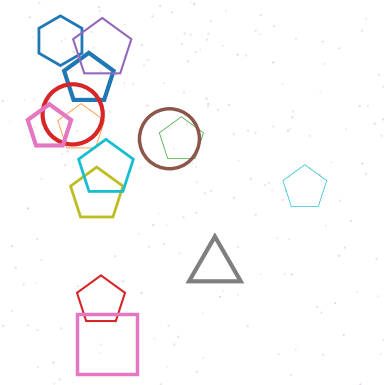[{"shape": "pentagon", "thickness": 3, "radius": 0.34, "center": [0.231, 0.795]}, {"shape": "hexagon", "thickness": 2, "radius": 0.32, "center": [0.157, 0.894]}, {"shape": "pentagon", "thickness": 0.5, "radius": 0.32, "center": [0.211, 0.667]}, {"shape": "pentagon", "thickness": 0.5, "radius": 0.3, "center": [0.471, 0.637]}, {"shape": "circle", "thickness": 3, "radius": 0.39, "center": [0.189, 0.703]}, {"shape": "pentagon", "thickness": 1.5, "radius": 0.33, "center": [0.262, 0.219]}, {"shape": "pentagon", "thickness": 1.5, "radius": 0.4, "center": [0.266, 0.874]}, {"shape": "circle", "thickness": 2.5, "radius": 0.39, "center": [0.44, 0.64]}, {"shape": "square", "thickness": 2.5, "radius": 0.39, "center": [0.278, 0.106]}, {"shape": "pentagon", "thickness": 3, "radius": 0.3, "center": [0.128, 0.67]}, {"shape": "triangle", "thickness": 3, "radius": 0.39, "center": [0.558, 0.308]}, {"shape": "pentagon", "thickness": 2, "radius": 0.36, "center": [0.251, 0.494]}, {"shape": "pentagon", "thickness": 2, "radius": 0.37, "center": [0.275, 0.563]}, {"shape": "pentagon", "thickness": 0.5, "radius": 0.3, "center": [0.792, 0.512]}]